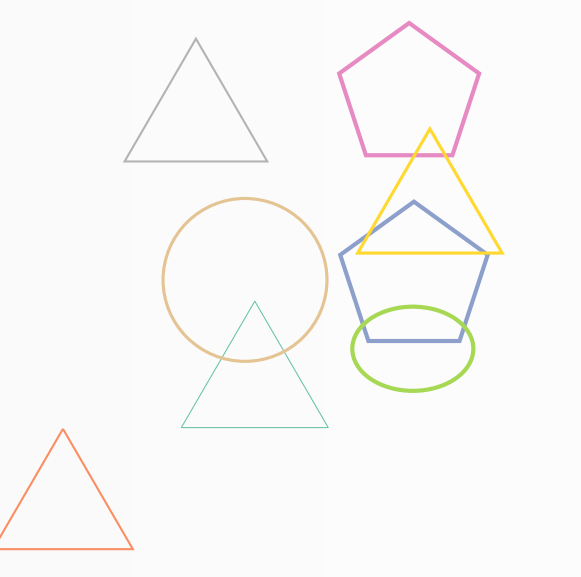[{"shape": "triangle", "thickness": 0.5, "radius": 0.73, "center": [0.438, 0.332]}, {"shape": "triangle", "thickness": 1, "radius": 0.69, "center": [0.108, 0.118]}, {"shape": "pentagon", "thickness": 2, "radius": 0.67, "center": [0.712, 0.517]}, {"shape": "pentagon", "thickness": 2, "radius": 0.63, "center": [0.704, 0.833]}, {"shape": "oval", "thickness": 2, "radius": 0.52, "center": [0.71, 0.395]}, {"shape": "triangle", "thickness": 1.5, "radius": 0.72, "center": [0.74, 0.633]}, {"shape": "circle", "thickness": 1.5, "radius": 0.71, "center": [0.422, 0.514]}, {"shape": "triangle", "thickness": 1, "radius": 0.71, "center": [0.337, 0.79]}]